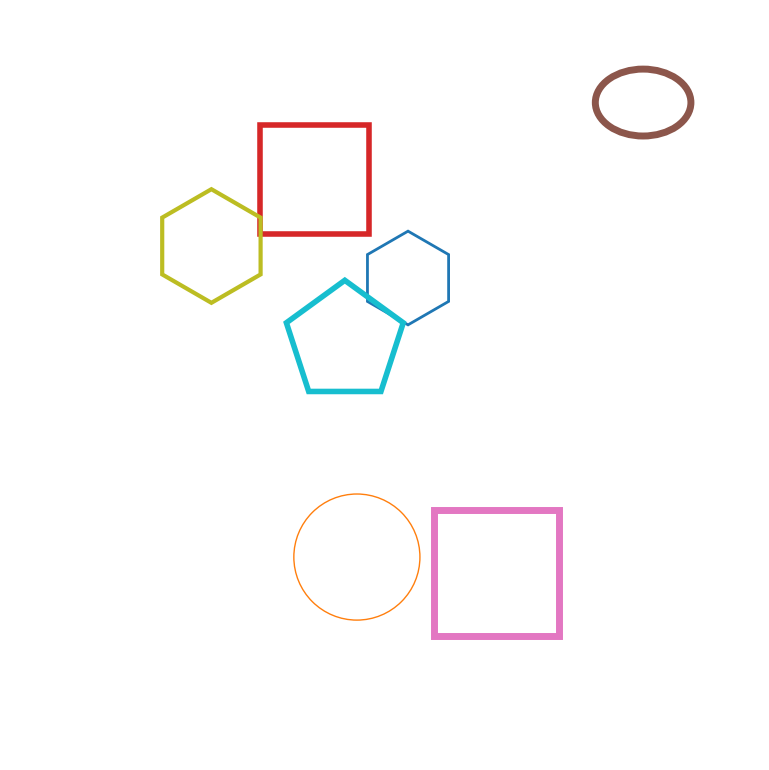[{"shape": "hexagon", "thickness": 1, "radius": 0.3, "center": [0.53, 0.639]}, {"shape": "circle", "thickness": 0.5, "radius": 0.41, "center": [0.463, 0.277]}, {"shape": "square", "thickness": 2, "radius": 0.35, "center": [0.409, 0.767]}, {"shape": "oval", "thickness": 2.5, "radius": 0.31, "center": [0.835, 0.867]}, {"shape": "square", "thickness": 2.5, "radius": 0.41, "center": [0.645, 0.256]}, {"shape": "hexagon", "thickness": 1.5, "radius": 0.37, "center": [0.275, 0.681]}, {"shape": "pentagon", "thickness": 2, "radius": 0.4, "center": [0.448, 0.556]}]